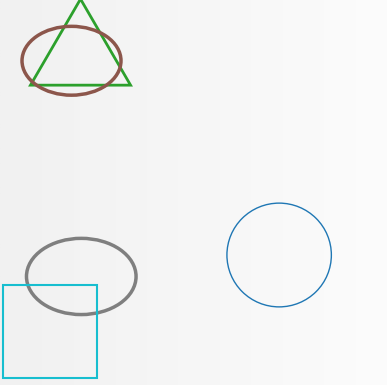[{"shape": "circle", "thickness": 1, "radius": 0.67, "center": [0.72, 0.338]}, {"shape": "triangle", "thickness": 2, "radius": 0.75, "center": [0.208, 0.853]}, {"shape": "oval", "thickness": 2.5, "radius": 0.64, "center": [0.185, 0.842]}, {"shape": "oval", "thickness": 2.5, "radius": 0.71, "center": [0.21, 0.282]}, {"shape": "square", "thickness": 1.5, "radius": 0.61, "center": [0.129, 0.139]}]